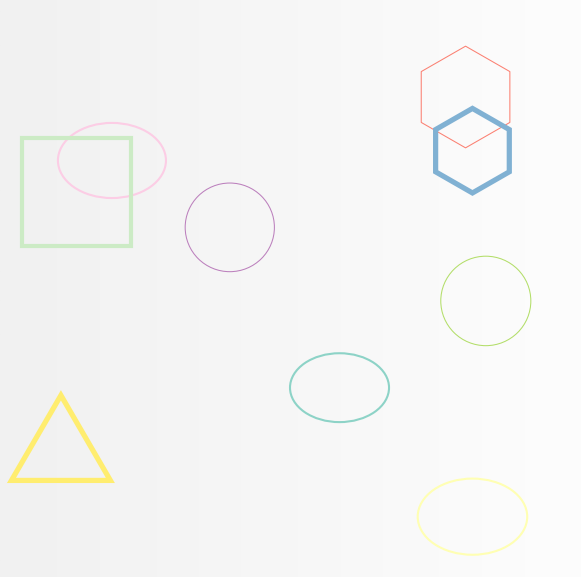[{"shape": "oval", "thickness": 1, "radius": 0.43, "center": [0.584, 0.328]}, {"shape": "oval", "thickness": 1, "radius": 0.47, "center": [0.813, 0.104]}, {"shape": "hexagon", "thickness": 0.5, "radius": 0.44, "center": [0.801, 0.831]}, {"shape": "hexagon", "thickness": 2.5, "radius": 0.37, "center": [0.813, 0.738]}, {"shape": "circle", "thickness": 0.5, "radius": 0.39, "center": [0.836, 0.478]}, {"shape": "oval", "thickness": 1, "radius": 0.46, "center": [0.193, 0.721]}, {"shape": "circle", "thickness": 0.5, "radius": 0.38, "center": [0.395, 0.605]}, {"shape": "square", "thickness": 2, "radius": 0.47, "center": [0.132, 0.667]}, {"shape": "triangle", "thickness": 2.5, "radius": 0.49, "center": [0.105, 0.216]}]